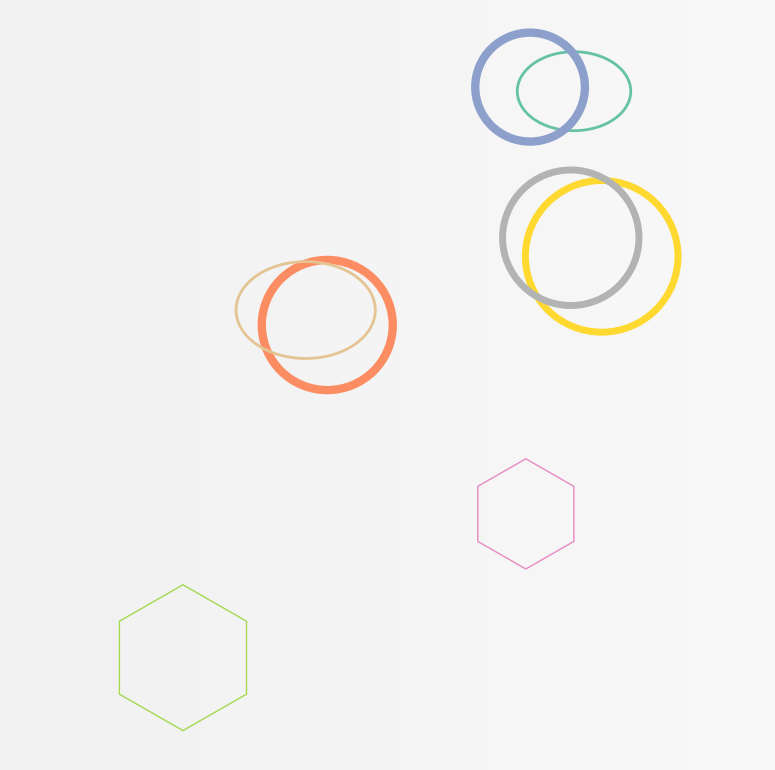[{"shape": "oval", "thickness": 1, "radius": 0.37, "center": [0.741, 0.882]}, {"shape": "circle", "thickness": 3, "radius": 0.42, "center": [0.422, 0.578]}, {"shape": "circle", "thickness": 3, "radius": 0.35, "center": [0.684, 0.887]}, {"shape": "hexagon", "thickness": 0.5, "radius": 0.36, "center": [0.679, 0.333]}, {"shape": "hexagon", "thickness": 0.5, "radius": 0.47, "center": [0.236, 0.146]}, {"shape": "circle", "thickness": 2.5, "radius": 0.49, "center": [0.776, 0.667]}, {"shape": "oval", "thickness": 1, "radius": 0.45, "center": [0.394, 0.597]}, {"shape": "circle", "thickness": 2.5, "radius": 0.44, "center": [0.736, 0.691]}]